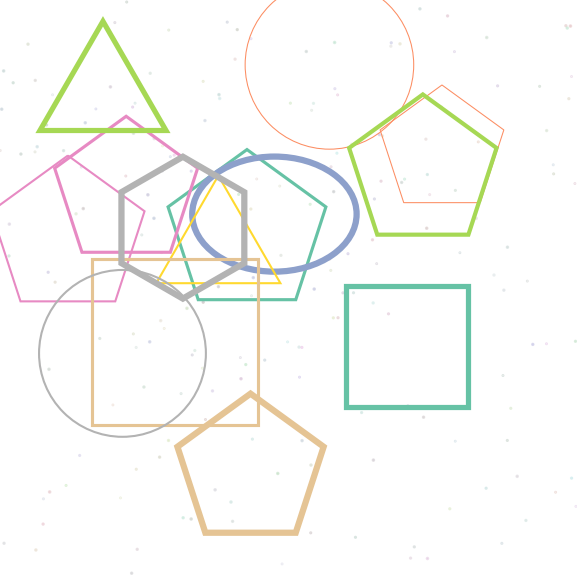[{"shape": "square", "thickness": 2.5, "radius": 0.53, "center": [0.705, 0.399]}, {"shape": "pentagon", "thickness": 1.5, "radius": 0.72, "center": [0.428, 0.596]}, {"shape": "circle", "thickness": 0.5, "radius": 0.73, "center": [0.57, 0.887]}, {"shape": "pentagon", "thickness": 0.5, "radius": 0.56, "center": [0.765, 0.739]}, {"shape": "oval", "thickness": 3, "radius": 0.71, "center": [0.475, 0.628]}, {"shape": "pentagon", "thickness": 1.5, "radius": 0.65, "center": [0.218, 0.668]}, {"shape": "pentagon", "thickness": 1, "radius": 0.7, "center": [0.118, 0.59]}, {"shape": "pentagon", "thickness": 2, "radius": 0.67, "center": [0.732, 0.701]}, {"shape": "triangle", "thickness": 2.5, "radius": 0.63, "center": [0.178, 0.836]}, {"shape": "triangle", "thickness": 1, "radius": 0.62, "center": [0.378, 0.571]}, {"shape": "square", "thickness": 1.5, "radius": 0.72, "center": [0.303, 0.407]}, {"shape": "pentagon", "thickness": 3, "radius": 0.67, "center": [0.434, 0.184]}, {"shape": "circle", "thickness": 1, "radius": 0.72, "center": [0.212, 0.387]}, {"shape": "hexagon", "thickness": 3, "radius": 0.61, "center": [0.317, 0.605]}]